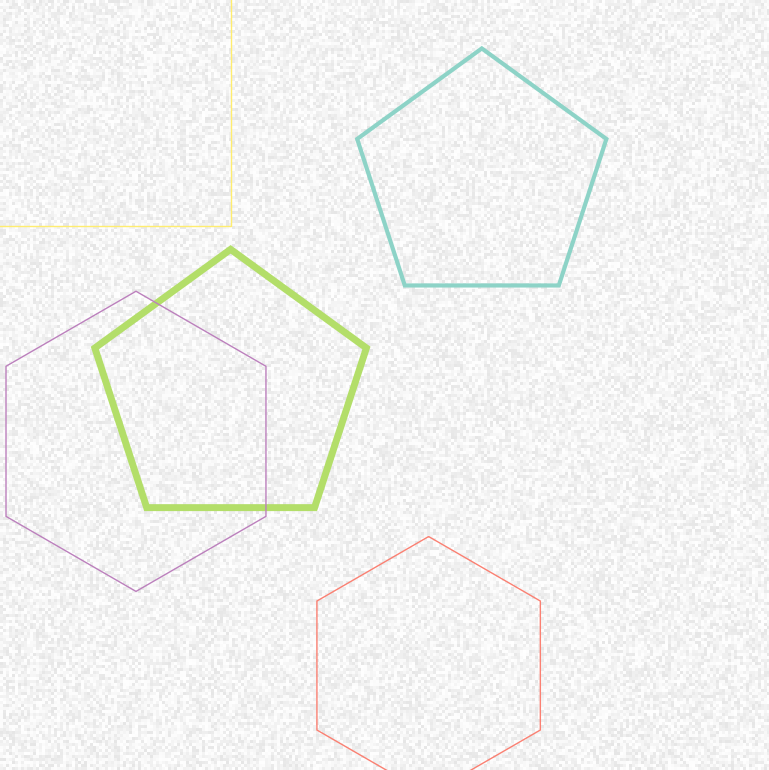[{"shape": "pentagon", "thickness": 1.5, "radius": 0.85, "center": [0.626, 0.767]}, {"shape": "hexagon", "thickness": 0.5, "radius": 0.84, "center": [0.557, 0.136]}, {"shape": "pentagon", "thickness": 2.5, "radius": 0.93, "center": [0.3, 0.491]}, {"shape": "hexagon", "thickness": 0.5, "radius": 0.97, "center": [0.177, 0.427]}, {"shape": "square", "thickness": 0.5, "radius": 0.82, "center": [0.137, 0.869]}]